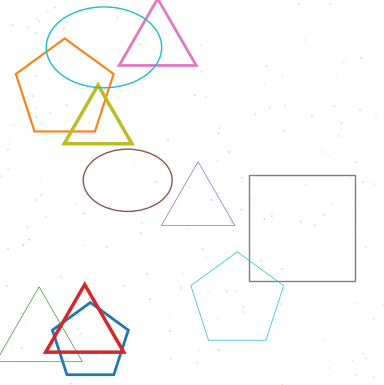[{"shape": "pentagon", "thickness": 2, "radius": 0.52, "center": [0.235, 0.111]}, {"shape": "pentagon", "thickness": 1.5, "radius": 0.67, "center": [0.168, 0.767]}, {"shape": "triangle", "thickness": 0.5, "radius": 0.65, "center": [0.102, 0.125]}, {"shape": "triangle", "thickness": 2.5, "radius": 0.59, "center": [0.22, 0.144]}, {"shape": "triangle", "thickness": 0.5, "radius": 0.55, "center": [0.514, 0.469]}, {"shape": "oval", "thickness": 1, "radius": 0.58, "center": [0.332, 0.532]}, {"shape": "triangle", "thickness": 2, "radius": 0.58, "center": [0.41, 0.888]}, {"shape": "square", "thickness": 1, "radius": 0.69, "center": [0.785, 0.407]}, {"shape": "triangle", "thickness": 2.5, "radius": 0.51, "center": [0.255, 0.677]}, {"shape": "oval", "thickness": 1, "radius": 0.75, "center": [0.27, 0.877]}, {"shape": "pentagon", "thickness": 0.5, "radius": 0.63, "center": [0.616, 0.219]}]